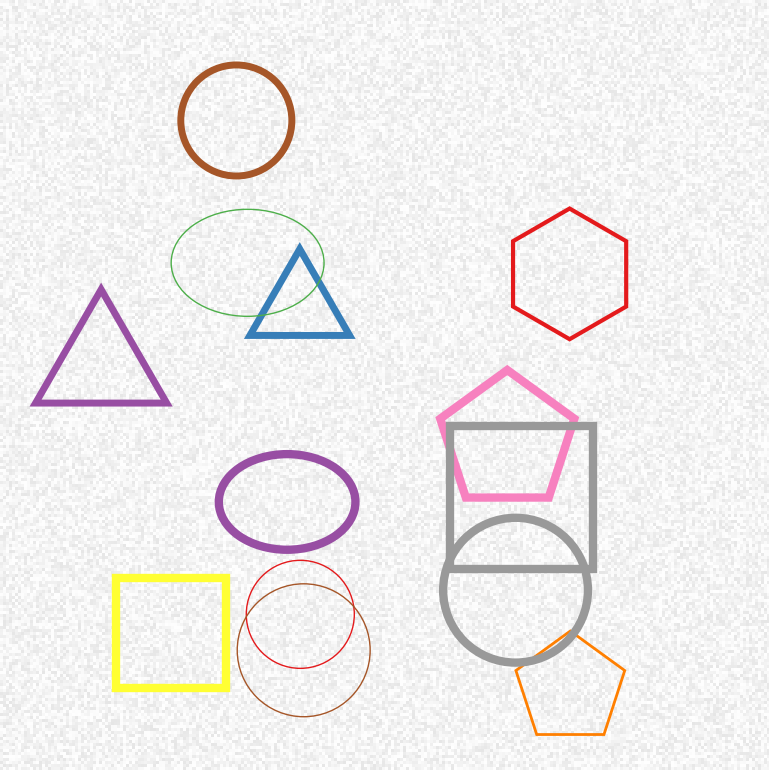[{"shape": "circle", "thickness": 0.5, "radius": 0.35, "center": [0.39, 0.202]}, {"shape": "hexagon", "thickness": 1.5, "radius": 0.42, "center": [0.74, 0.644]}, {"shape": "triangle", "thickness": 2.5, "radius": 0.37, "center": [0.389, 0.602]}, {"shape": "oval", "thickness": 0.5, "radius": 0.5, "center": [0.322, 0.659]}, {"shape": "triangle", "thickness": 2.5, "radius": 0.49, "center": [0.131, 0.526]}, {"shape": "oval", "thickness": 3, "radius": 0.44, "center": [0.373, 0.348]}, {"shape": "pentagon", "thickness": 1, "radius": 0.37, "center": [0.741, 0.106]}, {"shape": "square", "thickness": 3, "radius": 0.36, "center": [0.222, 0.178]}, {"shape": "circle", "thickness": 0.5, "radius": 0.43, "center": [0.394, 0.155]}, {"shape": "circle", "thickness": 2.5, "radius": 0.36, "center": [0.307, 0.844]}, {"shape": "pentagon", "thickness": 3, "radius": 0.46, "center": [0.659, 0.428]}, {"shape": "square", "thickness": 3, "radius": 0.46, "center": [0.678, 0.354]}, {"shape": "circle", "thickness": 3, "radius": 0.47, "center": [0.67, 0.234]}]